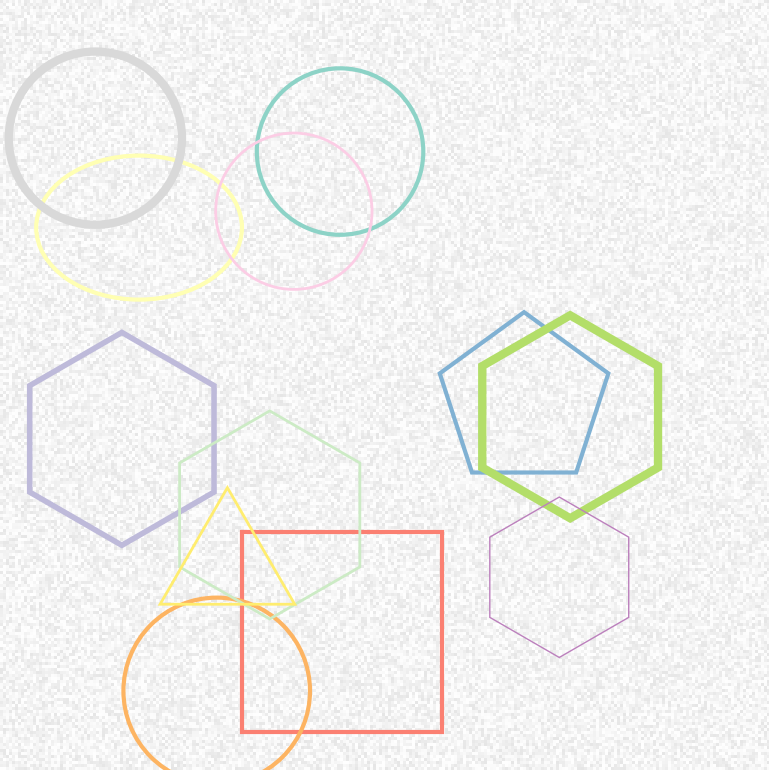[{"shape": "circle", "thickness": 1.5, "radius": 0.54, "center": [0.442, 0.803]}, {"shape": "oval", "thickness": 1.5, "radius": 0.67, "center": [0.181, 0.704]}, {"shape": "hexagon", "thickness": 2, "radius": 0.69, "center": [0.158, 0.43]}, {"shape": "square", "thickness": 1.5, "radius": 0.65, "center": [0.444, 0.179]}, {"shape": "pentagon", "thickness": 1.5, "radius": 0.58, "center": [0.681, 0.479]}, {"shape": "circle", "thickness": 1.5, "radius": 0.61, "center": [0.281, 0.103]}, {"shape": "hexagon", "thickness": 3, "radius": 0.66, "center": [0.74, 0.459]}, {"shape": "circle", "thickness": 1, "radius": 0.51, "center": [0.382, 0.726]}, {"shape": "circle", "thickness": 3, "radius": 0.56, "center": [0.124, 0.821]}, {"shape": "hexagon", "thickness": 0.5, "radius": 0.52, "center": [0.726, 0.25]}, {"shape": "hexagon", "thickness": 1, "radius": 0.68, "center": [0.35, 0.331]}, {"shape": "triangle", "thickness": 1, "radius": 0.5, "center": [0.295, 0.266]}]